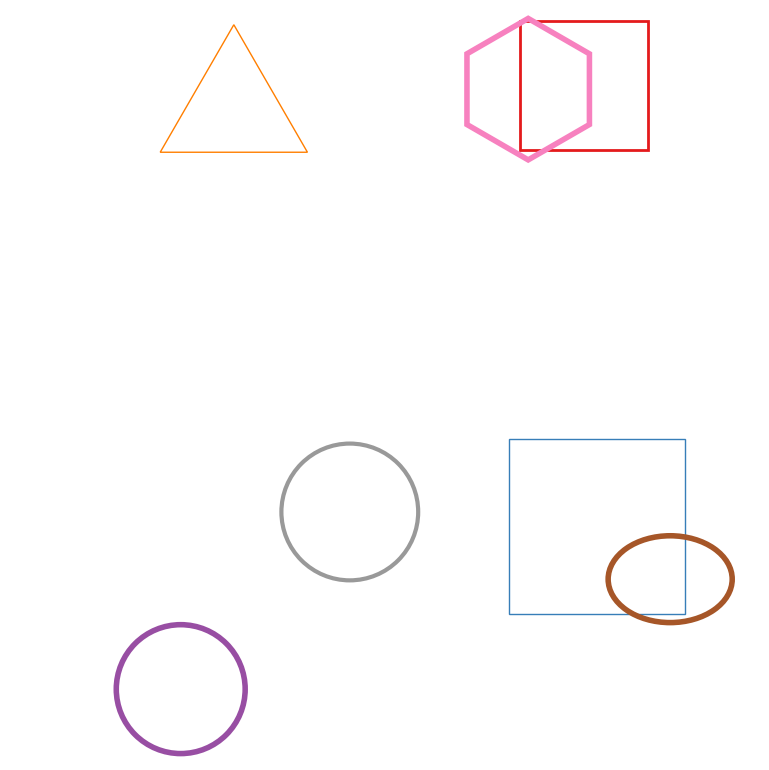[{"shape": "square", "thickness": 1, "radius": 0.42, "center": [0.758, 0.889]}, {"shape": "square", "thickness": 0.5, "radius": 0.57, "center": [0.775, 0.316]}, {"shape": "circle", "thickness": 2, "radius": 0.42, "center": [0.235, 0.105]}, {"shape": "triangle", "thickness": 0.5, "radius": 0.55, "center": [0.304, 0.857]}, {"shape": "oval", "thickness": 2, "radius": 0.4, "center": [0.87, 0.248]}, {"shape": "hexagon", "thickness": 2, "radius": 0.46, "center": [0.686, 0.884]}, {"shape": "circle", "thickness": 1.5, "radius": 0.44, "center": [0.454, 0.335]}]